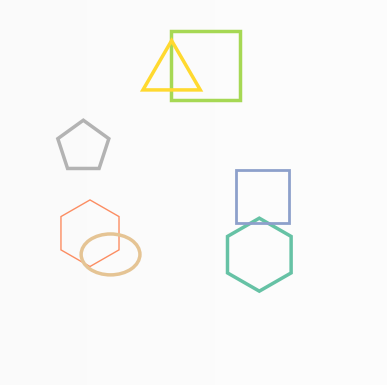[{"shape": "hexagon", "thickness": 2.5, "radius": 0.47, "center": [0.669, 0.339]}, {"shape": "hexagon", "thickness": 1, "radius": 0.43, "center": [0.232, 0.394]}, {"shape": "square", "thickness": 2, "radius": 0.35, "center": [0.677, 0.49]}, {"shape": "square", "thickness": 2.5, "radius": 0.45, "center": [0.53, 0.829]}, {"shape": "triangle", "thickness": 2.5, "radius": 0.43, "center": [0.443, 0.809]}, {"shape": "oval", "thickness": 2.5, "radius": 0.38, "center": [0.285, 0.339]}, {"shape": "pentagon", "thickness": 2.5, "radius": 0.35, "center": [0.215, 0.618]}]